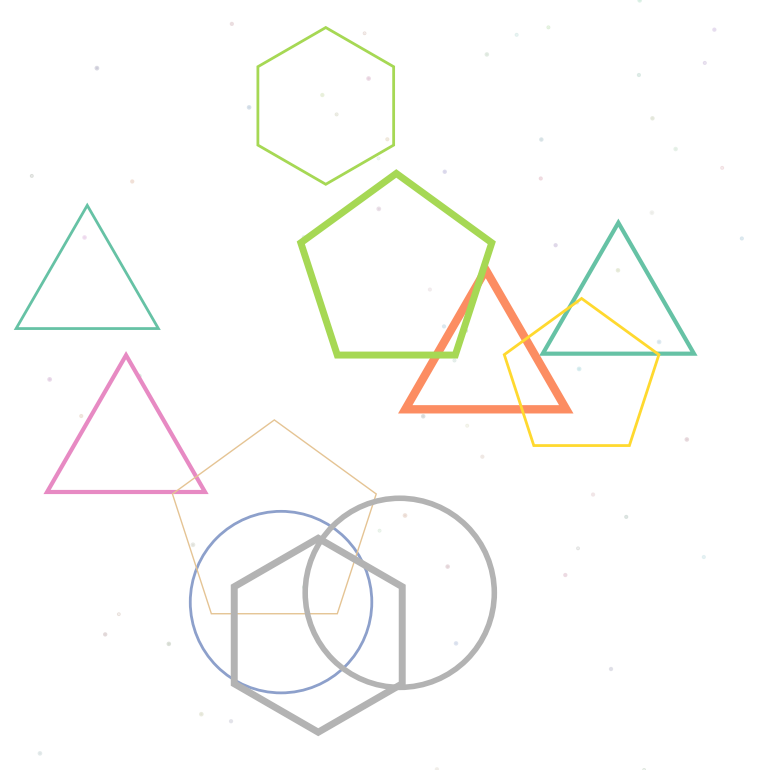[{"shape": "triangle", "thickness": 1.5, "radius": 0.57, "center": [0.803, 0.597]}, {"shape": "triangle", "thickness": 1, "radius": 0.53, "center": [0.113, 0.627]}, {"shape": "triangle", "thickness": 3, "radius": 0.6, "center": [0.631, 0.529]}, {"shape": "circle", "thickness": 1, "radius": 0.59, "center": [0.365, 0.218]}, {"shape": "triangle", "thickness": 1.5, "radius": 0.59, "center": [0.164, 0.42]}, {"shape": "hexagon", "thickness": 1, "radius": 0.51, "center": [0.423, 0.862]}, {"shape": "pentagon", "thickness": 2.5, "radius": 0.65, "center": [0.515, 0.644]}, {"shape": "pentagon", "thickness": 1, "radius": 0.53, "center": [0.755, 0.507]}, {"shape": "pentagon", "thickness": 0.5, "radius": 0.7, "center": [0.356, 0.315]}, {"shape": "hexagon", "thickness": 2.5, "radius": 0.63, "center": [0.413, 0.175]}, {"shape": "circle", "thickness": 2, "radius": 0.61, "center": [0.519, 0.23]}]